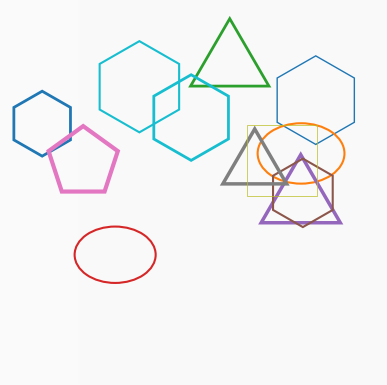[{"shape": "hexagon", "thickness": 2, "radius": 0.42, "center": [0.109, 0.679]}, {"shape": "hexagon", "thickness": 1, "radius": 0.57, "center": [0.815, 0.74]}, {"shape": "oval", "thickness": 1.5, "radius": 0.56, "center": [0.777, 0.601]}, {"shape": "triangle", "thickness": 2, "radius": 0.58, "center": [0.593, 0.835]}, {"shape": "oval", "thickness": 1.5, "radius": 0.52, "center": [0.297, 0.338]}, {"shape": "triangle", "thickness": 2.5, "radius": 0.59, "center": [0.776, 0.48]}, {"shape": "hexagon", "thickness": 1.5, "radius": 0.44, "center": [0.782, 0.499]}, {"shape": "pentagon", "thickness": 3, "radius": 0.47, "center": [0.215, 0.578]}, {"shape": "triangle", "thickness": 2.5, "radius": 0.48, "center": [0.657, 0.57]}, {"shape": "square", "thickness": 0.5, "radius": 0.46, "center": [0.728, 0.583]}, {"shape": "hexagon", "thickness": 1.5, "radius": 0.59, "center": [0.36, 0.775]}, {"shape": "hexagon", "thickness": 2, "radius": 0.56, "center": [0.493, 0.695]}]